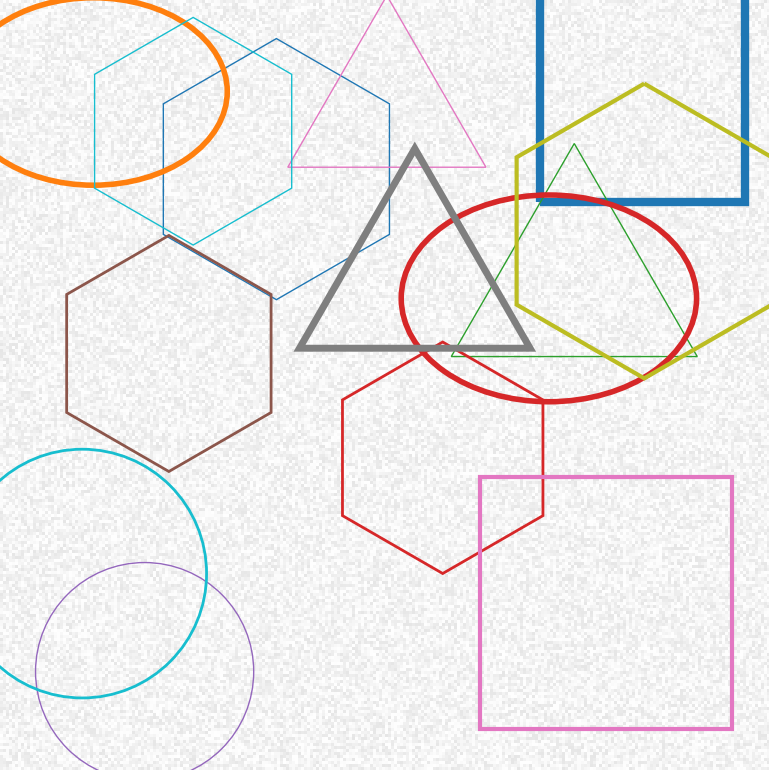[{"shape": "hexagon", "thickness": 0.5, "radius": 0.85, "center": [0.359, 0.78]}, {"shape": "square", "thickness": 3, "radius": 0.67, "center": [0.834, 0.871]}, {"shape": "oval", "thickness": 2, "radius": 0.87, "center": [0.121, 0.881]}, {"shape": "triangle", "thickness": 0.5, "radius": 0.92, "center": [0.746, 0.629]}, {"shape": "oval", "thickness": 2, "radius": 0.96, "center": [0.713, 0.613]}, {"shape": "hexagon", "thickness": 1, "radius": 0.75, "center": [0.575, 0.405]}, {"shape": "circle", "thickness": 0.5, "radius": 0.71, "center": [0.188, 0.128]}, {"shape": "hexagon", "thickness": 1, "radius": 0.77, "center": [0.219, 0.541]}, {"shape": "triangle", "thickness": 0.5, "radius": 0.74, "center": [0.502, 0.857]}, {"shape": "square", "thickness": 1.5, "radius": 0.82, "center": [0.787, 0.217]}, {"shape": "triangle", "thickness": 2.5, "radius": 0.86, "center": [0.539, 0.634]}, {"shape": "hexagon", "thickness": 1.5, "radius": 0.96, "center": [0.837, 0.7]}, {"shape": "hexagon", "thickness": 0.5, "radius": 0.74, "center": [0.251, 0.83]}, {"shape": "circle", "thickness": 1, "radius": 0.81, "center": [0.107, 0.255]}]